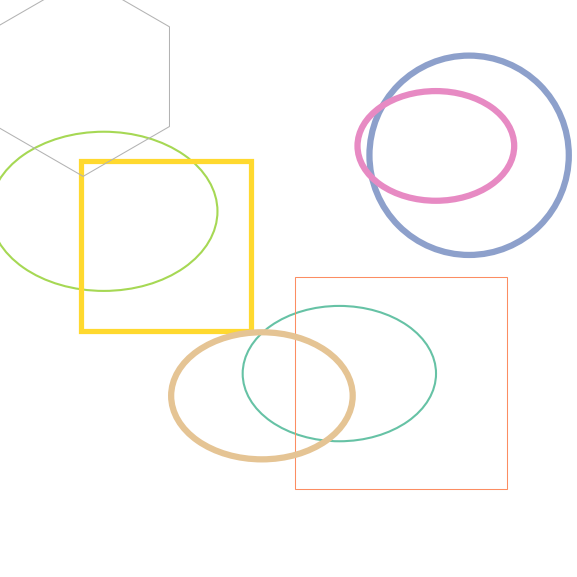[{"shape": "oval", "thickness": 1, "radius": 0.84, "center": [0.588, 0.352]}, {"shape": "square", "thickness": 0.5, "radius": 0.92, "center": [0.694, 0.336]}, {"shape": "circle", "thickness": 3, "radius": 0.86, "center": [0.812, 0.73]}, {"shape": "oval", "thickness": 3, "radius": 0.68, "center": [0.755, 0.746]}, {"shape": "oval", "thickness": 1, "radius": 0.98, "center": [0.18, 0.633]}, {"shape": "square", "thickness": 2.5, "radius": 0.74, "center": [0.288, 0.574]}, {"shape": "oval", "thickness": 3, "radius": 0.79, "center": [0.454, 0.314]}, {"shape": "hexagon", "thickness": 0.5, "radius": 0.86, "center": [0.144, 0.866]}]